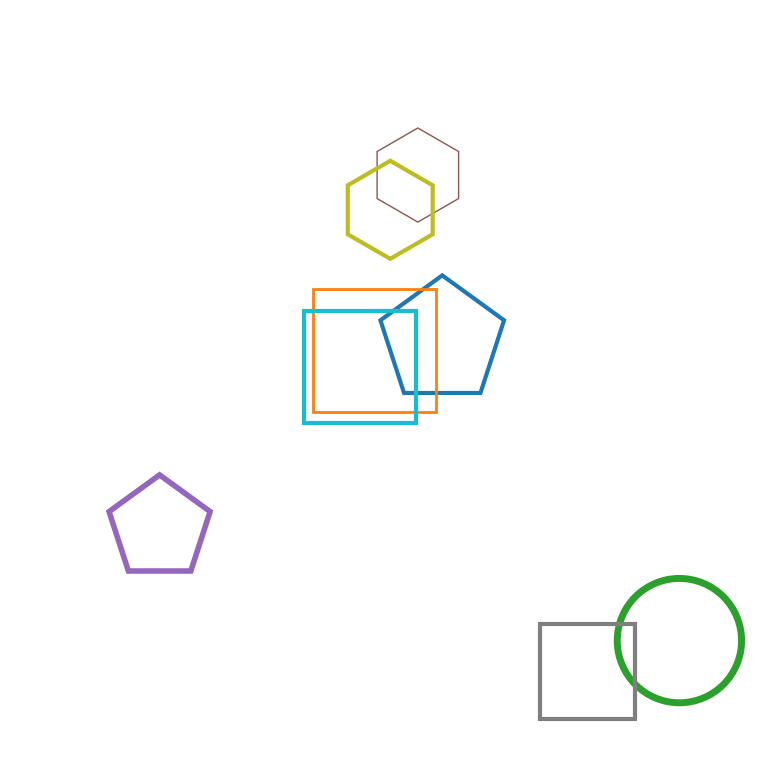[{"shape": "pentagon", "thickness": 1.5, "radius": 0.42, "center": [0.574, 0.558]}, {"shape": "square", "thickness": 1, "radius": 0.4, "center": [0.487, 0.544]}, {"shape": "circle", "thickness": 2.5, "radius": 0.4, "center": [0.882, 0.168]}, {"shape": "pentagon", "thickness": 2, "radius": 0.34, "center": [0.207, 0.314]}, {"shape": "hexagon", "thickness": 0.5, "radius": 0.31, "center": [0.543, 0.773]}, {"shape": "square", "thickness": 1.5, "radius": 0.31, "center": [0.763, 0.128]}, {"shape": "hexagon", "thickness": 1.5, "radius": 0.32, "center": [0.507, 0.728]}, {"shape": "square", "thickness": 1.5, "radius": 0.36, "center": [0.468, 0.524]}]